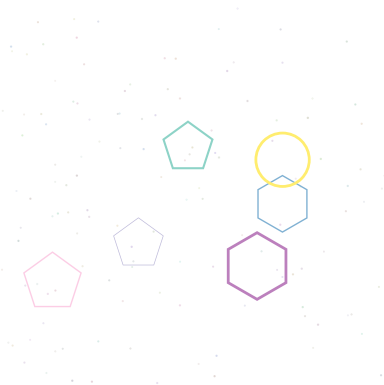[{"shape": "pentagon", "thickness": 1.5, "radius": 0.33, "center": [0.488, 0.617]}, {"shape": "pentagon", "thickness": 0.5, "radius": 0.34, "center": [0.36, 0.366]}, {"shape": "hexagon", "thickness": 1, "radius": 0.37, "center": [0.734, 0.471]}, {"shape": "pentagon", "thickness": 1, "radius": 0.39, "center": [0.136, 0.267]}, {"shape": "hexagon", "thickness": 2, "radius": 0.43, "center": [0.668, 0.309]}, {"shape": "circle", "thickness": 2, "radius": 0.35, "center": [0.734, 0.585]}]